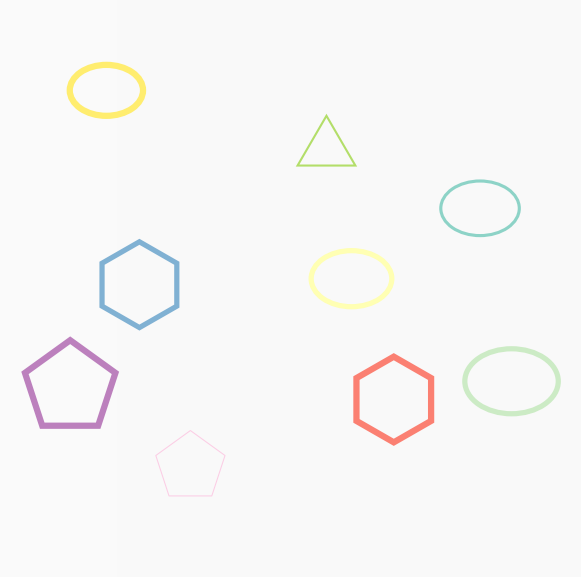[{"shape": "oval", "thickness": 1.5, "radius": 0.34, "center": [0.826, 0.638]}, {"shape": "oval", "thickness": 2.5, "radius": 0.35, "center": [0.605, 0.517]}, {"shape": "hexagon", "thickness": 3, "radius": 0.37, "center": [0.677, 0.307]}, {"shape": "hexagon", "thickness": 2.5, "radius": 0.37, "center": [0.24, 0.506]}, {"shape": "triangle", "thickness": 1, "radius": 0.29, "center": [0.562, 0.741]}, {"shape": "pentagon", "thickness": 0.5, "radius": 0.31, "center": [0.328, 0.191]}, {"shape": "pentagon", "thickness": 3, "radius": 0.41, "center": [0.121, 0.328]}, {"shape": "oval", "thickness": 2.5, "radius": 0.4, "center": [0.88, 0.339]}, {"shape": "oval", "thickness": 3, "radius": 0.32, "center": [0.183, 0.843]}]